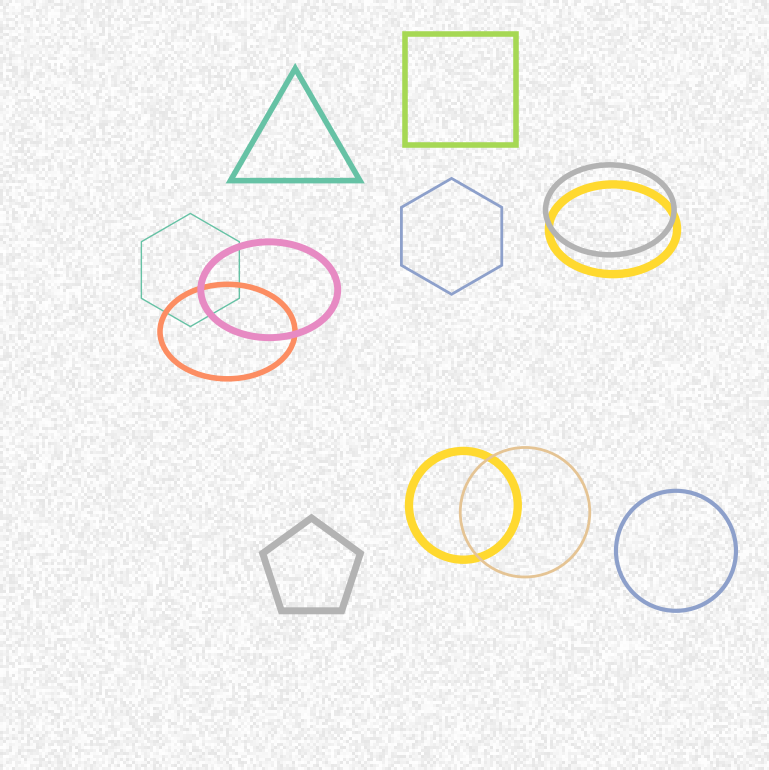[{"shape": "hexagon", "thickness": 0.5, "radius": 0.37, "center": [0.247, 0.649]}, {"shape": "triangle", "thickness": 2, "radius": 0.49, "center": [0.383, 0.814]}, {"shape": "oval", "thickness": 2, "radius": 0.44, "center": [0.295, 0.569]}, {"shape": "circle", "thickness": 1.5, "radius": 0.39, "center": [0.878, 0.285]}, {"shape": "hexagon", "thickness": 1, "radius": 0.38, "center": [0.586, 0.693]}, {"shape": "oval", "thickness": 2.5, "radius": 0.44, "center": [0.35, 0.624]}, {"shape": "square", "thickness": 2, "radius": 0.36, "center": [0.598, 0.884]}, {"shape": "oval", "thickness": 3, "radius": 0.42, "center": [0.796, 0.702]}, {"shape": "circle", "thickness": 3, "radius": 0.35, "center": [0.602, 0.344]}, {"shape": "circle", "thickness": 1, "radius": 0.42, "center": [0.682, 0.335]}, {"shape": "oval", "thickness": 2, "radius": 0.42, "center": [0.792, 0.727]}, {"shape": "pentagon", "thickness": 2.5, "radius": 0.33, "center": [0.405, 0.261]}]